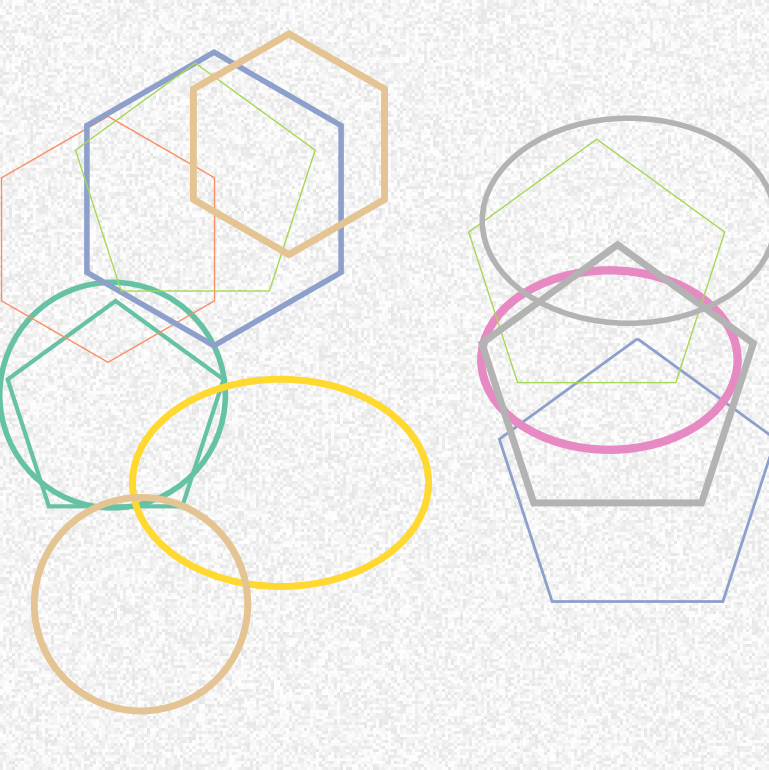[{"shape": "pentagon", "thickness": 1.5, "radius": 0.74, "center": [0.15, 0.462]}, {"shape": "circle", "thickness": 2, "radius": 0.73, "center": [0.146, 0.487]}, {"shape": "hexagon", "thickness": 0.5, "radius": 0.8, "center": [0.14, 0.689]}, {"shape": "pentagon", "thickness": 1, "radius": 0.94, "center": [0.828, 0.371]}, {"shape": "hexagon", "thickness": 2, "radius": 0.95, "center": [0.278, 0.742]}, {"shape": "oval", "thickness": 3, "radius": 0.83, "center": [0.791, 0.532]}, {"shape": "pentagon", "thickness": 0.5, "radius": 0.82, "center": [0.254, 0.754]}, {"shape": "pentagon", "thickness": 0.5, "radius": 0.87, "center": [0.775, 0.645]}, {"shape": "oval", "thickness": 2.5, "radius": 0.96, "center": [0.364, 0.373]}, {"shape": "hexagon", "thickness": 2.5, "radius": 0.72, "center": [0.375, 0.813]}, {"shape": "circle", "thickness": 2.5, "radius": 0.69, "center": [0.183, 0.215]}, {"shape": "oval", "thickness": 2, "radius": 0.95, "center": [0.817, 0.713]}, {"shape": "pentagon", "thickness": 2.5, "radius": 0.93, "center": [0.802, 0.497]}]